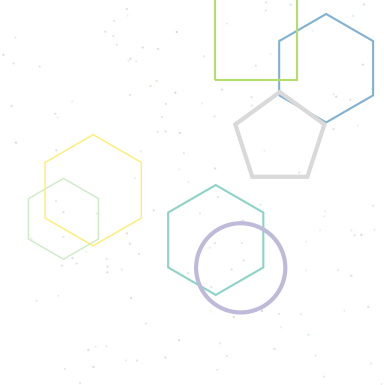[{"shape": "hexagon", "thickness": 1.5, "radius": 0.71, "center": [0.56, 0.377]}, {"shape": "circle", "thickness": 3, "radius": 0.58, "center": [0.625, 0.304]}, {"shape": "hexagon", "thickness": 1.5, "radius": 0.7, "center": [0.847, 0.823]}, {"shape": "square", "thickness": 1.5, "radius": 0.53, "center": [0.665, 0.898]}, {"shape": "pentagon", "thickness": 3, "radius": 0.61, "center": [0.727, 0.639]}, {"shape": "hexagon", "thickness": 1, "radius": 0.52, "center": [0.165, 0.432]}, {"shape": "hexagon", "thickness": 1, "radius": 0.72, "center": [0.242, 0.506]}]